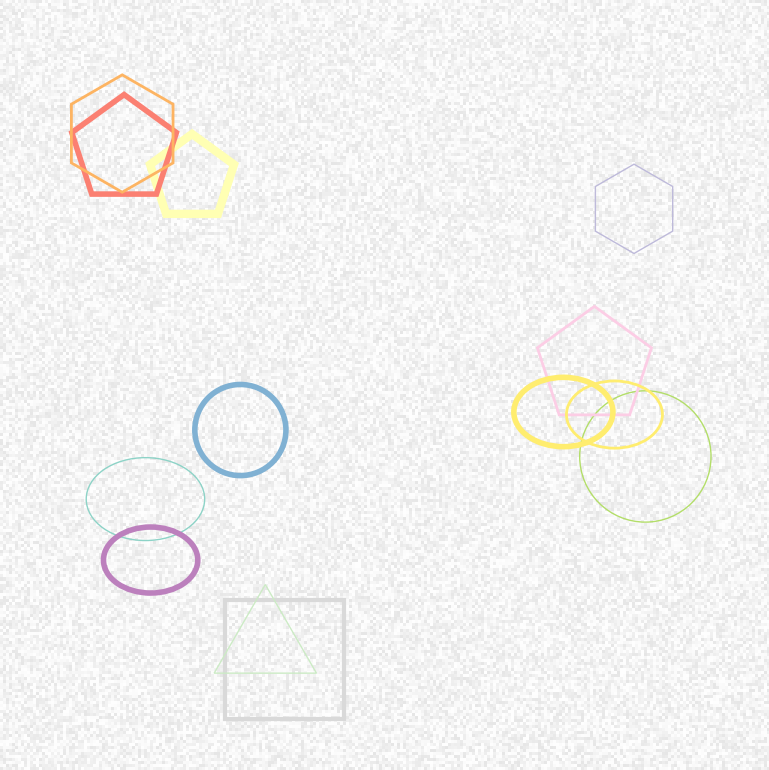[{"shape": "oval", "thickness": 0.5, "radius": 0.38, "center": [0.189, 0.352]}, {"shape": "pentagon", "thickness": 3, "radius": 0.29, "center": [0.249, 0.769]}, {"shape": "hexagon", "thickness": 0.5, "radius": 0.29, "center": [0.823, 0.729]}, {"shape": "pentagon", "thickness": 2, "radius": 0.36, "center": [0.161, 0.806]}, {"shape": "circle", "thickness": 2, "radius": 0.3, "center": [0.312, 0.442]}, {"shape": "hexagon", "thickness": 1, "radius": 0.38, "center": [0.159, 0.827]}, {"shape": "circle", "thickness": 0.5, "radius": 0.43, "center": [0.838, 0.407]}, {"shape": "pentagon", "thickness": 1, "radius": 0.39, "center": [0.772, 0.524]}, {"shape": "square", "thickness": 1.5, "radius": 0.39, "center": [0.369, 0.143]}, {"shape": "oval", "thickness": 2, "radius": 0.31, "center": [0.196, 0.273]}, {"shape": "triangle", "thickness": 0.5, "radius": 0.38, "center": [0.345, 0.164]}, {"shape": "oval", "thickness": 1, "radius": 0.31, "center": [0.798, 0.462]}, {"shape": "oval", "thickness": 2, "radius": 0.32, "center": [0.732, 0.465]}]